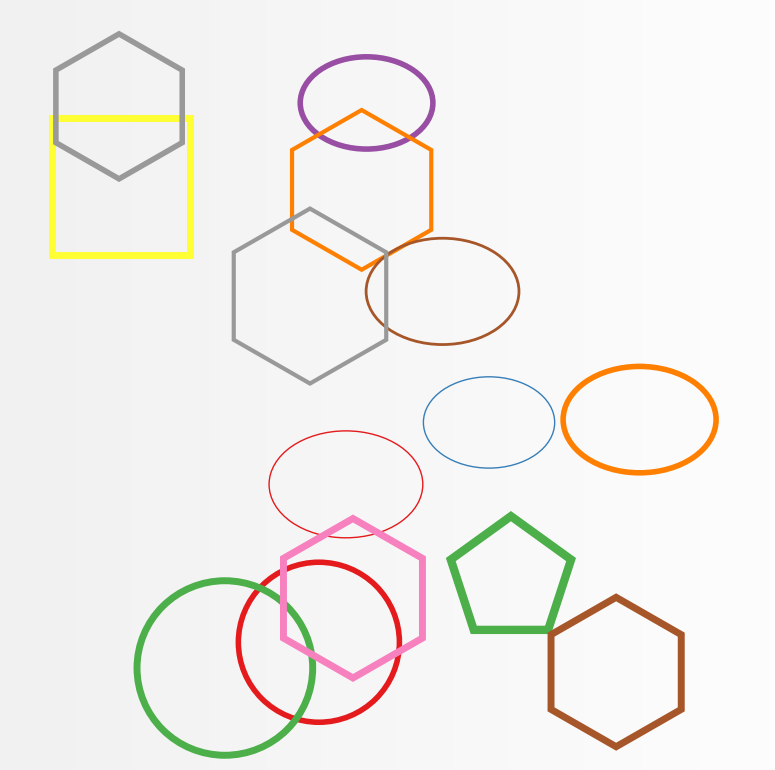[{"shape": "oval", "thickness": 0.5, "radius": 0.5, "center": [0.446, 0.371]}, {"shape": "circle", "thickness": 2, "radius": 0.52, "center": [0.411, 0.166]}, {"shape": "oval", "thickness": 0.5, "radius": 0.42, "center": [0.631, 0.451]}, {"shape": "pentagon", "thickness": 3, "radius": 0.41, "center": [0.659, 0.248]}, {"shape": "circle", "thickness": 2.5, "radius": 0.57, "center": [0.29, 0.132]}, {"shape": "oval", "thickness": 2, "radius": 0.43, "center": [0.473, 0.866]}, {"shape": "oval", "thickness": 2, "radius": 0.49, "center": [0.825, 0.455]}, {"shape": "hexagon", "thickness": 1.5, "radius": 0.52, "center": [0.467, 0.753]}, {"shape": "square", "thickness": 2.5, "radius": 0.45, "center": [0.156, 0.758]}, {"shape": "oval", "thickness": 1, "radius": 0.49, "center": [0.571, 0.622]}, {"shape": "hexagon", "thickness": 2.5, "radius": 0.49, "center": [0.795, 0.127]}, {"shape": "hexagon", "thickness": 2.5, "radius": 0.52, "center": [0.455, 0.223]}, {"shape": "hexagon", "thickness": 1.5, "radius": 0.57, "center": [0.4, 0.616]}, {"shape": "hexagon", "thickness": 2, "radius": 0.47, "center": [0.154, 0.862]}]